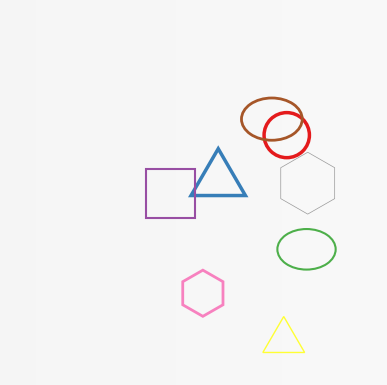[{"shape": "circle", "thickness": 2.5, "radius": 0.29, "center": [0.74, 0.649]}, {"shape": "triangle", "thickness": 2.5, "radius": 0.41, "center": [0.563, 0.533]}, {"shape": "oval", "thickness": 1.5, "radius": 0.38, "center": [0.791, 0.352]}, {"shape": "square", "thickness": 1.5, "radius": 0.32, "center": [0.44, 0.498]}, {"shape": "triangle", "thickness": 1, "radius": 0.31, "center": [0.732, 0.116]}, {"shape": "oval", "thickness": 2, "radius": 0.39, "center": [0.702, 0.691]}, {"shape": "hexagon", "thickness": 2, "radius": 0.3, "center": [0.524, 0.238]}, {"shape": "hexagon", "thickness": 0.5, "radius": 0.4, "center": [0.794, 0.524]}]